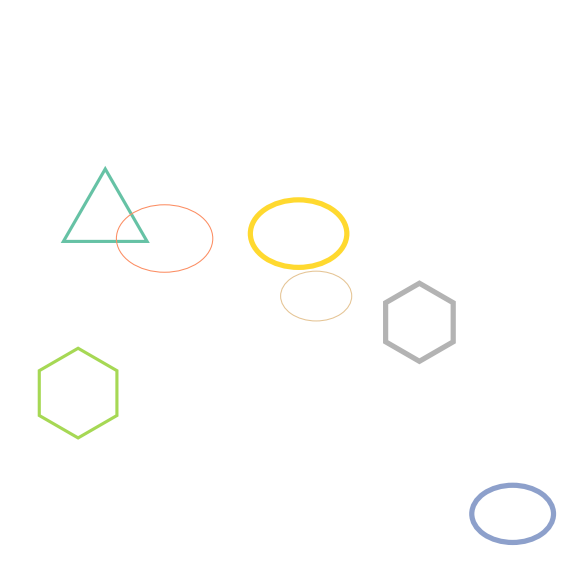[{"shape": "triangle", "thickness": 1.5, "radius": 0.42, "center": [0.182, 0.623]}, {"shape": "oval", "thickness": 0.5, "radius": 0.42, "center": [0.285, 0.586]}, {"shape": "oval", "thickness": 2.5, "radius": 0.35, "center": [0.888, 0.109]}, {"shape": "hexagon", "thickness": 1.5, "radius": 0.39, "center": [0.135, 0.318]}, {"shape": "oval", "thickness": 2.5, "radius": 0.42, "center": [0.517, 0.595]}, {"shape": "oval", "thickness": 0.5, "radius": 0.31, "center": [0.547, 0.486]}, {"shape": "hexagon", "thickness": 2.5, "radius": 0.34, "center": [0.726, 0.441]}]